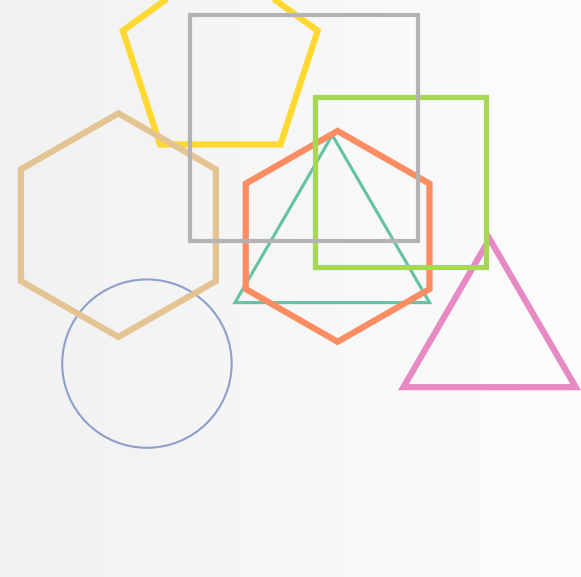[{"shape": "triangle", "thickness": 1.5, "radius": 0.97, "center": [0.572, 0.572]}, {"shape": "hexagon", "thickness": 3, "radius": 0.91, "center": [0.581, 0.59]}, {"shape": "circle", "thickness": 1, "radius": 0.73, "center": [0.253, 0.37]}, {"shape": "triangle", "thickness": 3, "radius": 0.86, "center": [0.842, 0.414]}, {"shape": "square", "thickness": 2.5, "radius": 0.74, "center": [0.689, 0.683]}, {"shape": "pentagon", "thickness": 3, "radius": 0.88, "center": [0.379, 0.892]}, {"shape": "hexagon", "thickness": 3, "radius": 0.97, "center": [0.204, 0.609]}, {"shape": "square", "thickness": 2, "radius": 0.98, "center": [0.524, 0.778]}]